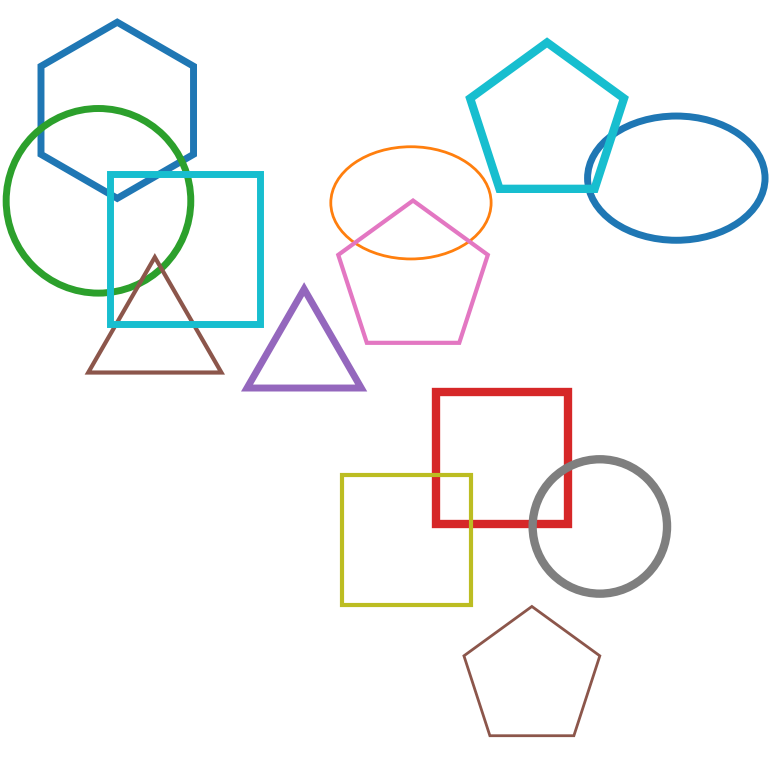[{"shape": "hexagon", "thickness": 2.5, "radius": 0.57, "center": [0.152, 0.857]}, {"shape": "oval", "thickness": 2.5, "radius": 0.58, "center": [0.878, 0.769]}, {"shape": "oval", "thickness": 1, "radius": 0.52, "center": [0.534, 0.737]}, {"shape": "circle", "thickness": 2.5, "radius": 0.6, "center": [0.128, 0.739]}, {"shape": "square", "thickness": 3, "radius": 0.43, "center": [0.651, 0.405]}, {"shape": "triangle", "thickness": 2.5, "radius": 0.43, "center": [0.395, 0.539]}, {"shape": "triangle", "thickness": 1.5, "radius": 0.5, "center": [0.201, 0.566]}, {"shape": "pentagon", "thickness": 1, "radius": 0.46, "center": [0.691, 0.12]}, {"shape": "pentagon", "thickness": 1.5, "radius": 0.51, "center": [0.536, 0.637]}, {"shape": "circle", "thickness": 3, "radius": 0.44, "center": [0.779, 0.316]}, {"shape": "square", "thickness": 1.5, "radius": 0.42, "center": [0.528, 0.299]}, {"shape": "pentagon", "thickness": 3, "radius": 0.53, "center": [0.71, 0.84]}, {"shape": "square", "thickness": 2.5, "radius": 0.49, "center": [0.24, 0.677]}]